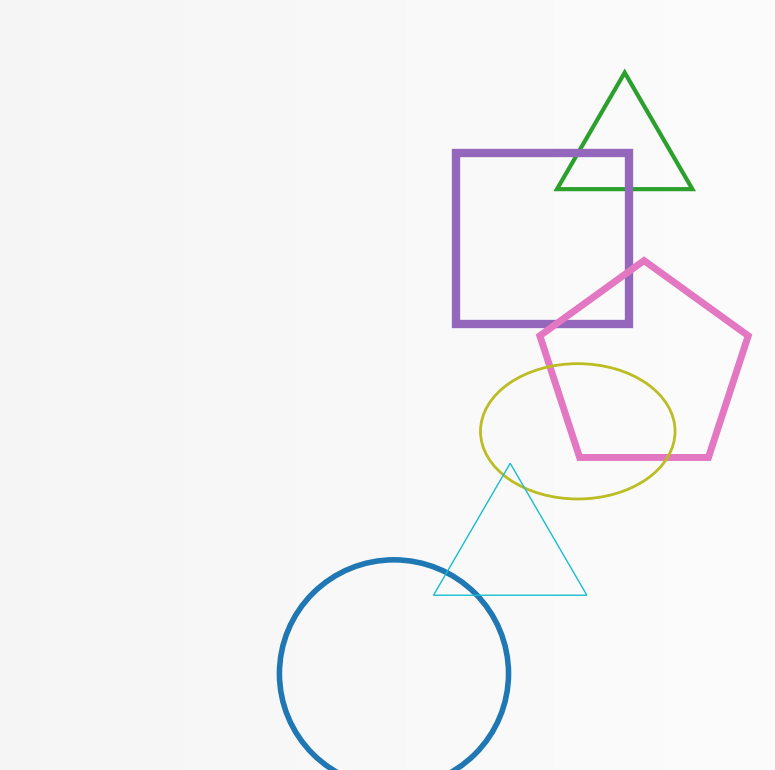[{"shape": "circle", "thickness": 2, "radius": 0.74, "center": [0.508, 0.125]}, {"shape": "triangle", "thickness": 1.5, "radius": 0.5, "center": [0.806, 0.805]}, {"shape": "square", "thickness": 3, "radius": 0.56, "center": [0.7, 0.691]}, {"shape": "pentagon", "thickness": 2.5, "radius": 0.71, "center": [0.831, 0.52]}, {"shape": "oval", "thickness": 1, "radius": 0.63, "center": [0.746, 0.44]}, {"shape": "triangle", "thickness": 0.5, "radius": 0.57, "center": [0.658, 0.284]}]